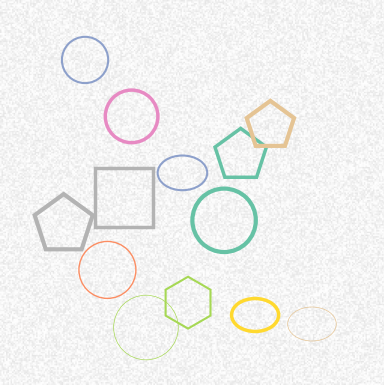[{"shape": "circle", "thickness": 3, "radius": 0.41, "center": [0.582, 0.428]}, {"shape": "pentagon", "thickness": 2.5, "radius": 0.35, "center": [0.625, 0.596]}, {"shape": "circle", "thickness": 1, "radius": 0.37, "center": [0.279, 0.299]}, {"shape": "oval", "thickness": 1.5, "radius": 0.32, "center": [0.474, 0.551]}, {"shape": "circle", "thickness": 1.5, "radius": 0.3, "center": [0.221, 0.844]}, {"shape": "circle", "thickness": 2.5, "radius": 0.34, "center": [0.342, 0.698]}, {"shape": "hexagon", "thickness": 1.5, "radius": 0.34, "center": [0.488, 0.214]}, {"shape": "circle", "thickness": 0.5, "radius": 0.42, "center": [0.379, 0.149]}, {"shape": "oval", "thickness": 2.5, "radius": 0.31, "center": [0.663, 0.182]}, {"shape": "oval", "thickness": 0.5, "radius": 0.32, "center": [0.81, 0.158]}, {"shape": "pentagon", "thickness": 3, "radius": 0.32, "center": [0.702, 0.673]}, {"shape": "pentagon", "thickness": 3, "radius": 0.4, "center": [0.165, 0.417]}, {"shape": "square", "thickness": 2.5, "radius": 0.38, "center": [0.322, 0.487]}]